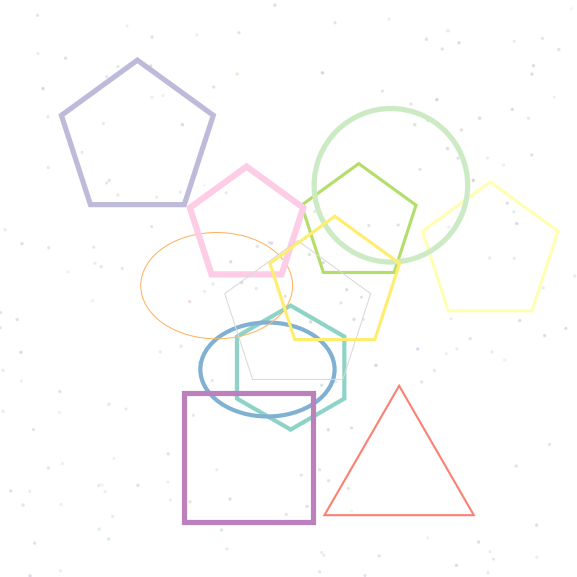[{"shape": "hexagon", "thickness": 2, "radius": 0.54, "center": [0.503, 0.363]}, {"shape": "pentagon", "thickness": 1.5, "radius": 0.62, "center": [0.849, 0.561]}, {"shape": "pentagon", "thickness": 2.5, "radius": 0.69, "center": [0.238, 0.757]}, {"shape": "triangle", "thickness": 1, "radius": 0.75, "center": [0.691, 0.182]}, {"shape": "oval", "thickness": 2, "radius": 0.58, "center": [0.463, 0.359]}, {"shape": "oval", "thickness": 0.5, "radius": 0.66, "center": [0.375, 0.504]}, {"shape": "pentagon", "thickness": 1.5, "radius": 0.52, "center": [0.621, 0.612]}, {"shape": "pentagon", "thickness": 3, "radius": 0.52, "center": [0.427, 0.607]}, {"shape": "pentagon", "thickness": 0.5, "radius": 0.66, "center": [0.516, 0.45]}, {"shape": "square", "thickness": 2.5, "radius": 0.56, "center": [0.43, 0.206]}, {"shape": "circle", "thickness": 2.5, "radius": 0.66, "center": [0.677, 0.678]}, {"shape": "pentagon", "thickness": 1.5, "radius": 0.59, "center": [0.58, 0.507]}]